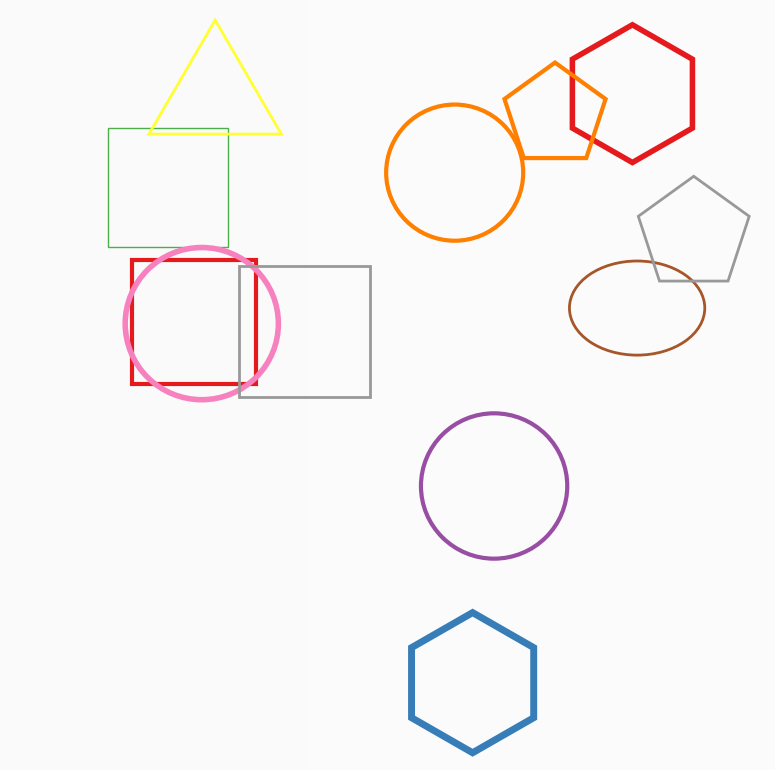[{"shape": "hexagon", "thickness": 2, "radius": 0.45, "center": [0.816, 0.878]}, {"shape": "square", "thickness": 1.5, "radius": 0.4, "center": [0.251, 0.582]}, {"shape": "hexagon", "thickness": 2.5, "radius": 0.46, "center": [0.61, 0.113]}, {"shape": "square", "thickness": 0.5, "radius": 0.39, "center": [0.217, 0.757]}, {"shape": "circle", "thickness": 1.5, "radius": 0.47, "center": [0.638, 0.369]}, {"shape": "pentagon", "thickness": 1.5, "radius": 0.34, "center": [0.716, 0.85]}, {"shape": "circle", "thickness": 1.5, "radius": 0.44, "center": [0.587, 0.776]}, {"shape": "triangle", "thickness": 1, "radius": 0.49, "center": [0.278, 0.875]}, {"shape": "oval", "thickness": 1, "radius": 0.44, "center": [0.822, 0.6]}, {"shape": "circle", "thickness": 2, "radius": 0.49, "center": [0.26, 0.58]}, {"shape": "pentagon", "thickness": 1, "radius": 0.38, "center": [0.895, 0.696]}, {"shape": "square", "thickness": 1, "radius": 0.42, "center": [0.393, 0.569]}]